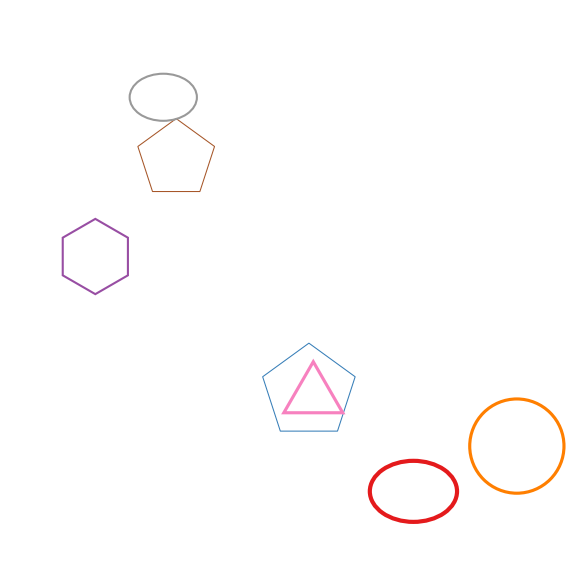[{"shape": "oval", "thickness": 2, "radius": 0.38, "center": [0.716, 0.148]}, {"shape": "pentagon", "thickness": 0.5, "radius": 0.42, "center": [0.535, 0.321]}, {"shape": "hexagon", "thickness": 1, "radius": 0.33, "center": [0.165, 0.555]}, {"shape": "circle", "thickness": 1.5, "radius": 0.41, "center": [0.895, 0.227]}, {"shape": "pentagon", "thickness": 0.5, "radius": 0.35, "center": [0.305, 0.724]}, {"shape": "triangle", "thickness": 1.5, "radius": 0.29, "center": [0.542, 0.314]}, {"shape": "oval", "thickness": 1, "radius": 0.29, "center": [0.283, 0.831]}]